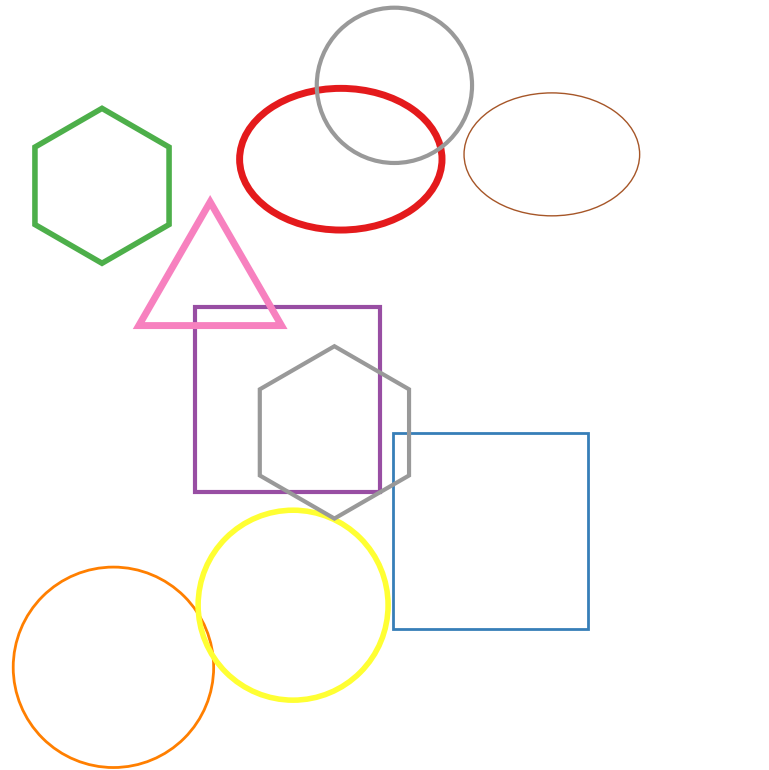[{"shape": "oval", "thickness": 2.5, "radius": 0.66, "center": [0.443, 0.793]}, {"shape": "square", "thickness": 1, "radius": 0.63, "center": [0.637, 0.311]}, {"shape": "hexagon", "thickness": 2, "radius": 0.5, "center": [0.132, 0.759]}, {"shape": "square", "thickness": 1.5, "radius": 0.6, "center": [0.374, 0.481]}, {"shape": "circle", "thickness": 1, "radius": 0.65, "center": [0.147, 0.133]}, {"shape": "circle", "thickness": 2, "radius": 0.62, "center": [0.381, 0.214]}, {"shape": "oval", "thickness": 0.5, "radius": 0.57, "center": [0.717, 0.8]}, {"shape": "triangle", "thickness": 2.5, "radius": 0.54, "center": [0.273, 0.631]}, {"shape": "hexagon", "thickness": 1.5, "radius": 0.56, "center": [0.434, 0.438]}, {"shape": "circle", "thickness": 1.5, "radius": 0.5, "center": [0.512, 0.889]}]